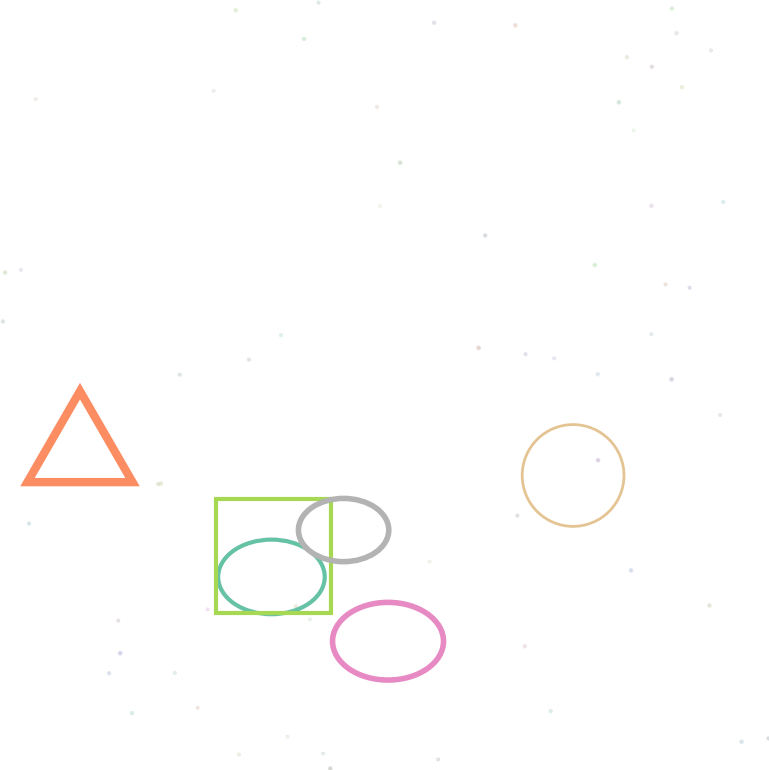[{"shape": "oval", "thickness": 1.5, "radius": 0.35, "center": [0.353, 0.251]}, {"shape": "triangle", "thickness": 3, "radius": 0.39, "center": [0.104, 0.413]}, {"shape": "oval", "thickness": 2, "radius": 0.36, "center": [0.504, 0.167]}, {"shape": "square", "thickness": 1.5, "radius": 0.37, "center": [0.355, 0.278]}, {"shape": "circle", "thickness": 1, "radius": 0.33, "center": [0.744, 0.382]}, {"shape": "oval", "thickness": 2, "radius": 0.29, "center": [0.446, 0.312]}]